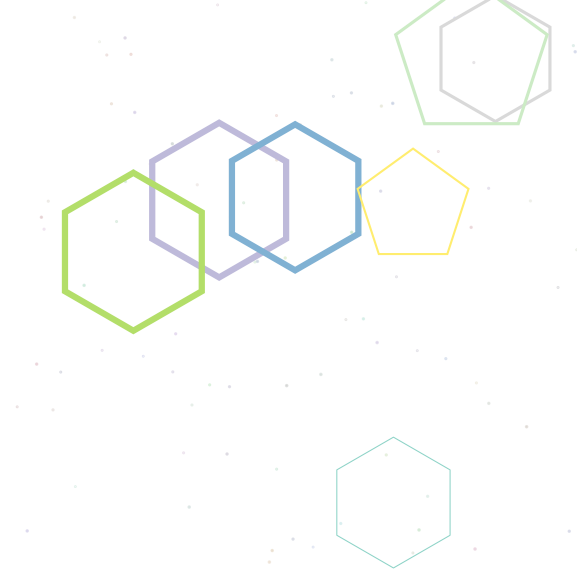[{"shape": "hexagon", "thickness": 0.5, "radius": 0.57, "center": [0.681, 0.129]}, {"shape": "hexagon", "thickness": 3, "radius": 0.67, "center": [0.38, 0.653]}, {"shape": "hexagon", "thickness": 3, "radius": 0.63, "center": [0.511, 0.657]}, {"shape": "hexagon", "thickness": 3, "radius": 0.68, "center": [0.231, 0.563]}, {"shape": "hexagon", "thickness": 1.5, "radius": 0.54, "center": [0.858, 0.898]}, {"shape": "pentagon", "thickness": 1.5, "radius": 0.69, "center": [0.816, 0.896]}, {"shape": "pentagon", "thickness": 1, "radius": 0.5, "center": [0.715, 0.641]}]